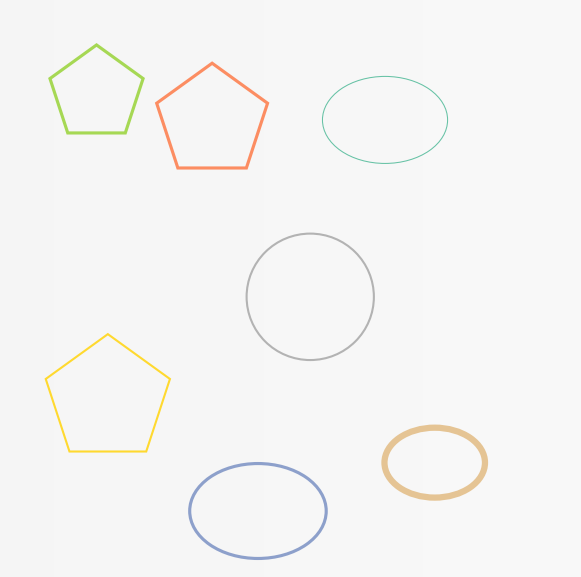[{"shape": "oval", "thickness": 0.5, "radius": 0.54, "center": [0.662, 0.791]}, {"shape": "pentagon", "thickness": 1.5, "radius": 0.5, "center": [0.365, 0.789]}, {"shape": "oval", "thickness": 1.5, "radius": 0.59, "center": [0.444, 0.114]}, {"shape": "pentagon", "thickness": 1.5, "radius": 0.42, "center": [0.166, 0.837]}, {"shape": "pentagon", "thickness": 1, "radius": 0.56, "center": [0.186, 0.308]}, {"shape": "oval", "thickness": 3, "radius": 0.43, "center": [0.748, 0.198]}, {"shape": "circle", "thickness": 1, "radius": 0.55, "center": [0.534, 0.485]}]